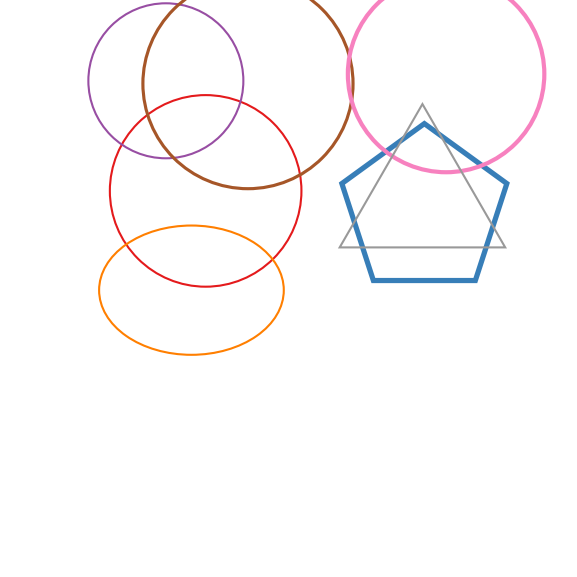[{"shape": "circle", "thickness": 1, "radius": 0.83, "center": [0.356, 0.669]}, {"shape": "pentagon", "thickness": 2.5, "radius": 0.75, "center": [0.735, 0.635]}, {"shape": "circle", "thickness": 1, "radius": 0.67, "center": [0.287, 0.859]}, {"shape": "oval", "thickness": 1, "radius": 0.8, "center": [0.332, 0.497]}, {"shape": "circle", "thickness": 1.5, "radius": 0.91, "center": [0.429, 0.854]}, {"shape": "circle", "thickness": 2, "radius": 0.85, "center": [0.772, 0.871]}, {"shape": "triangle", "thickness": 1, "radius": 0.83, "center": [0.731, 0.653]}]